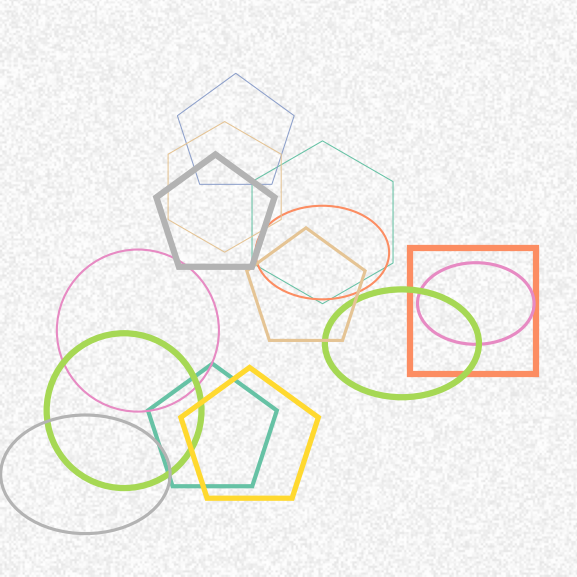[{"shape": "hexagon", "thickness": 0.5, "radius": 0.7, "center": [0.559, 0.614]}, {"shape": "pentagon", "thickness": 2, "radius": 0.59, "center": [0.368, 0.252]}, {"shape": "oval", "thickness": 1, "radius": 0.58, "center": [0.558, 0.562]}, {"shape": "square", "thickness": 3, "radius": 0.55, "center": [0.819, 0.461]}, {"shape": "pentagon", "thickness": 0.5, "radius": 0.53, "center": [0.408, 0.766]}, {"shape": "oval", "thickness": 1.5, "radius": 0.5, "center": [0.824, 0.474]}, {"shape": "circle", "thickness": 1, "radius": 0.7, "center": [0.239, 0.427]}, {"shape": "circle", "thickness": 3, "radius": 0.67, "center": [0.215, 0.288]}, {"shape": "oval", "thickness": 3, "radius": 0.67, "center": [0.696, 0.405]}, {"shape": "pentagon", "thickness": 2.5, "radius": 0.63, "center": [0.432, 0.238]}, {"shape": "hexagon", "thickness": 0.5, "radius": 0.57, "center": [0.389, 0.676]}, {"shape": "pentagon", "thickness": 1.5, "radius": 0.54, "center": [0.53, 0.497]}, {"shape": "pentagon", "thickness": 3, "radius": 0.54, "center": [0.373, 0.624]}, {"shape": "oval", "thickness": 1.5, "radius": 0.73, "center": [0.148, 0.178]}]